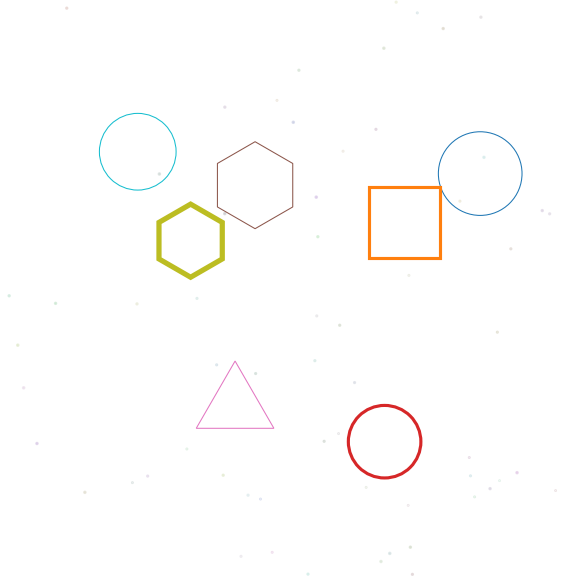[{"shape": "circle", "thickness": 0.5, "radius": 0.36, "center": [0.832, 0.699]}, {"shape": "square", "thickness": 1.5, "radius": 0.31, "center": [0.7, 0.614]}, {"shape": "circle", "thickness": 1.5, "radius": 0.31, "center": [0.666, 0.234]}, {"shape": "hexagon", "thickness": 0.5, "radius": 0.38, "center": [0.442, 0.678]}, {"shape": "triangle", "thickness": 0.5, "radius": 0.39, "center": [0.407, 0.296]}, {"shape": "hexagon", "thickness": 2.5, "radius": 0.32, "center": [0.33, 0.582]}, {"shape": "circle", "thickness": 0.5, "radius": 0.33, "center": [0.239, 0.736]}]